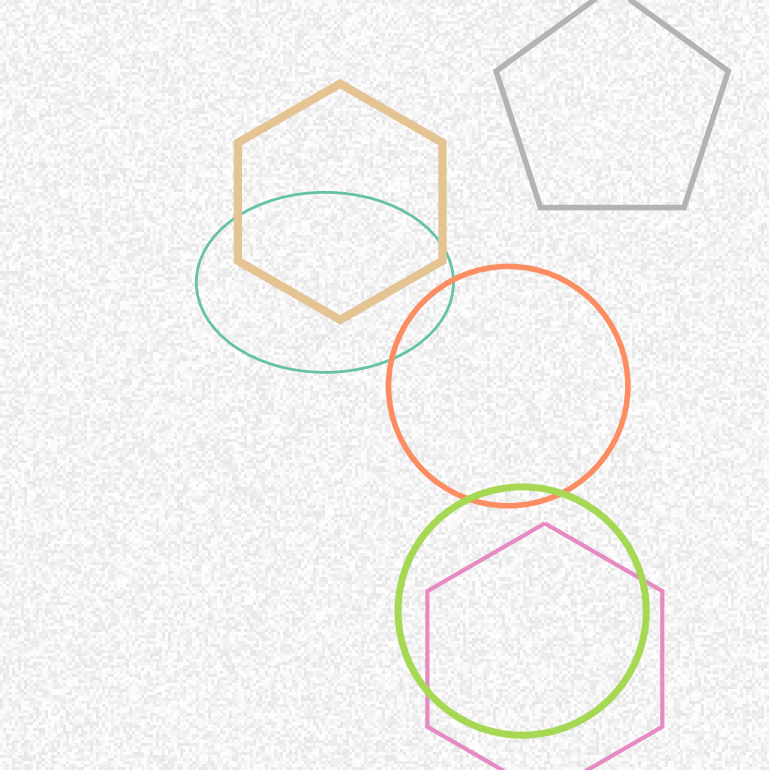[{"shape": "oval", "thickness": 1, "radius": 0.84, "center": [0.422, 0.633]}, {"shape": "circle", "thickness": 2, "radius": 0.78, "center": [0.66, 0.499]}, {"shape": "hexagon", "thickness": 1.5, "radius": 0.88, "center": [0.708, 0.144]}, {"shape": "circle", "thickness": 2.5, "radius": 0.81, "center": [0.678, 0.206]}, {"shape": "hexagon", "thickness": 3, "radius": 0.77, "center": [0.442, 0.738]}, {"shape": "pentagon", "thickness": 2, "radius": 0.79, "center": [0.795, 0.859]}]